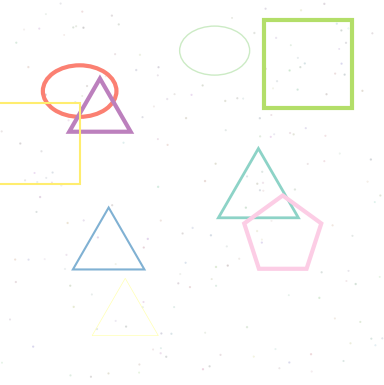[{"shape": "triangle", "thickness": 2, "radius": 0.6, "center": [0.671, 0.494]}, {"shape": "triangle", "thickness": 0.5, "radius": 0.5, "center": [0.325, 0.178]}, {"shape": "oval", "thickness": 3, "radius": 0.48, "center": [0.207, 0.763]}, {"shape": "triangle", "thickness": 1.5, "radius": 0.54, "center": [0.282, 0.354]}, {"shape": "square", "thickness": 3, "radius": 0.57, "center": [0.801, 0.835]}, {"shape": "pentagon", "thickness": 3, "radius": 0.53, "center": [0.734, 0.387]}, {"shape": "triangle", "thickness": 3, "radius": 0.46, "center": [0.26, 0.704]}, {"shape": "oval", "thickness": 1, "radius": 0.45, "center": [0.558, 0.869]}, {"shape": "square", "thickness": 1.5, "radius": 0.53, "center": [0.101, 0.628]}]